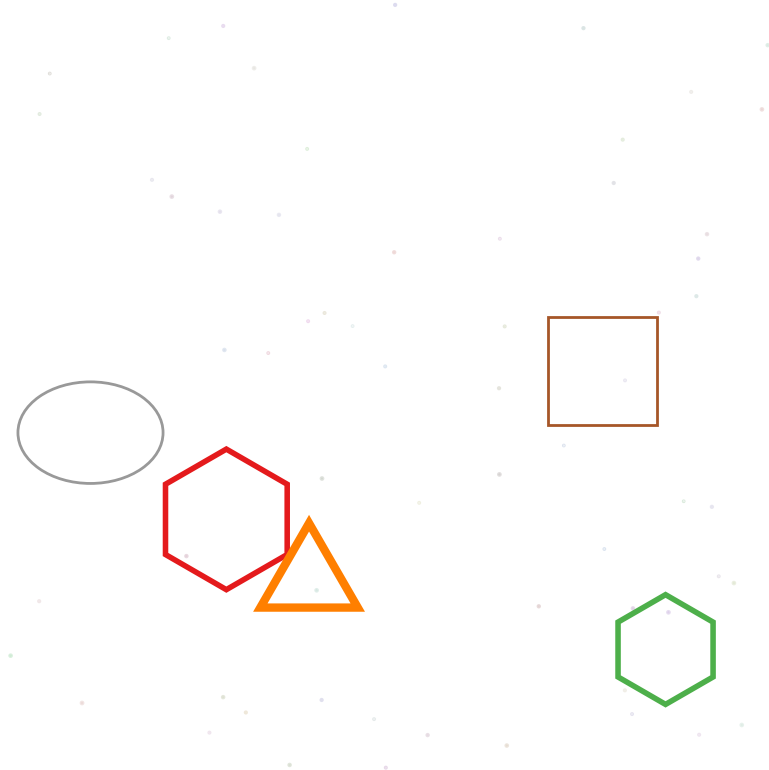[{"shape": "hexagon", "thickness": 2, "radius": 0.46, "center": [0.294, 0.325]}, {"shape": "hexagon", "thickness": 2, "radius": 0.36, "center": [0.864, 0.156]}, {"shape": "triangle", "thickness": 3, "radius": 0.37, "center": [0.401, 0.247]}, {"shape": "square", "thickness": 1, "radius": 0.35, "center": [0.782, 0.518]}, {"shape": "oval", "thickness": 1, "radius": 0.47, "center": [0.118, 0.438]}]